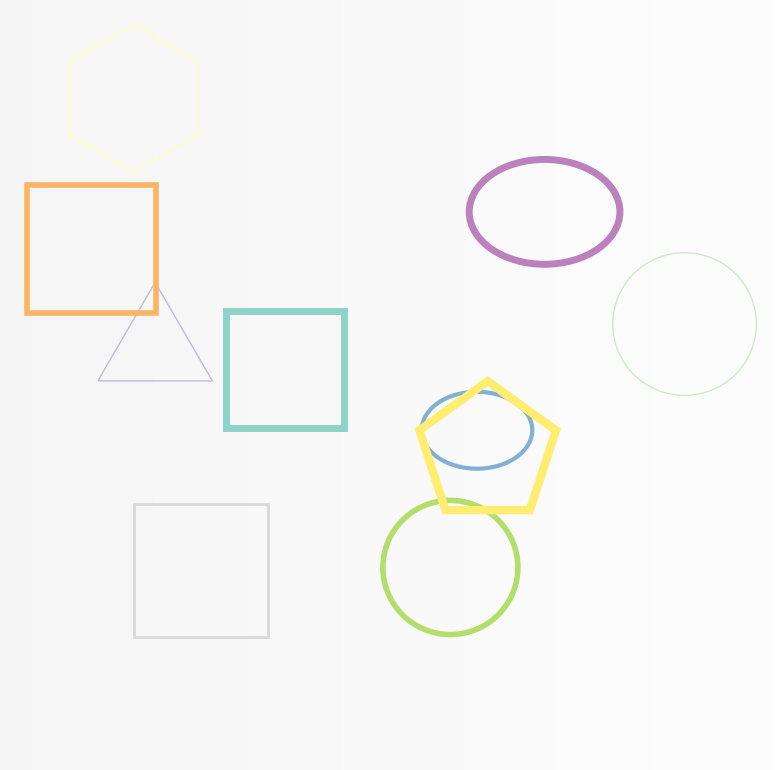[{"shape": "square", "thickness": 2.5, "radius": 0.38, "center": [0.368, 0.52]}, {"shape": "hexagon", "thickness": 0.5, "radius": 0.48, "center": [0.173, 0.872]}, {"shape": "triangle", "thickness": 0.5, "radius": 0.43, "center": [0.2, 0.548]}, {"shape": "oval", "thickness": 1.5, "radius": 0.36, "center": [0.615, 0.441]}, {"shape": "square", "thickness": 2, "radius": 0.41, "center": [0.118, 0.677]}, {"shape": "circle", "thickness": 2, "radius": 0.44, "center": [0.581, 0.263]}, {"shape": "square", "thickness": 1, "radius": 0.43, "center": [0.26, 0.259]}, {"shape": "oval", "thickness": 2.5, "radius": 0.49, "center": [0.703, 0.725]}, {"shape": "circle", "thickness": 0.5, "radius": 0.46, "center": [0.883, 0.579]}, {"shape": "pentagon", "thickness": 3, "radius": 0.46, "center": [0.629, 0.412]}]